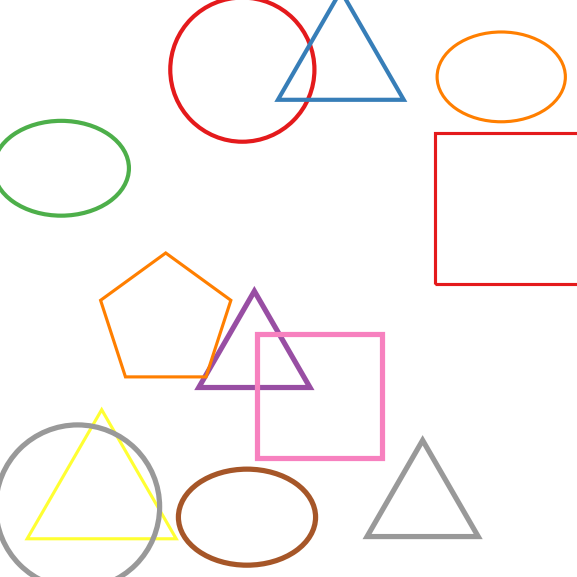[{"shape": "square", "thickness": 1.5, "radius": 0.65, "center": [0.884, 0.638]}, {"shape": "circle", "thickness": 2, "radius": 0.62, "center": [0.42, 0.879]}, {"shape": "triangle", "thickness": 2, "radius": 0.63, "center": [0.59, 0.889]}, {"shape": "oval", "thickness": 2, "radius": 0.59, "center": [0.106, 0.708]}, {"shape": "triangle", "thickness": 2.5, "radius": 0.56, "center": [0.44, 0.384]}, {"shape": "pentagon", "thickness": 1.5, "radius": 0.59, "center": [0.287, 0.442]}, {"shape": "oval", "thickness": 1.5, "radius": 0.56, "center": [0.868, 0.866]}, {"shape": "triangle", "thickness": 1.5, "radius": 0.74, "center": [0.176, 0.141]}, {"shape": "oval", "thickness": 2.5, "radius": 0.59, "center": [0.428, 0.104]}, {"shape": "square", "thickness": 2.5, "radius": 0.54, "center": [0.553, 0.313]}, {"shape": "circle", "thickness": 2.5, "radius": 0.71, "center": [0.135, 0.122]}, {"shape": "triangle", "thickness": 2.5, "radius": 0.56, "center": [0.732, 0.126]}]